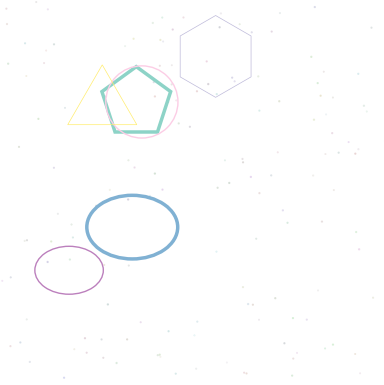[{"shape": "pentagon", "thickness": 2.5, "radius": 0.47, "center": [0.354, 0.733]}, {"shape": "hexagon", "thickness": 0.5, "radius": 0.53, "center": [0.56, 0.853]}, {"shape": "oval", "thickness": 2.5, "radius": 0.59, "center": [0.344, 0.41]}, {"shape": "circle", "thickness": 1, "radius": 0.47, "center": [0.368, 0.735]}, {"shape": "oval", "thickness": 1, "radius": 0.44, "center": [0.179, 0.298]}, {"shape": "triangle", "thickness": 0.5, "radius": 0.52, "center": [0.266, 0.728]}]